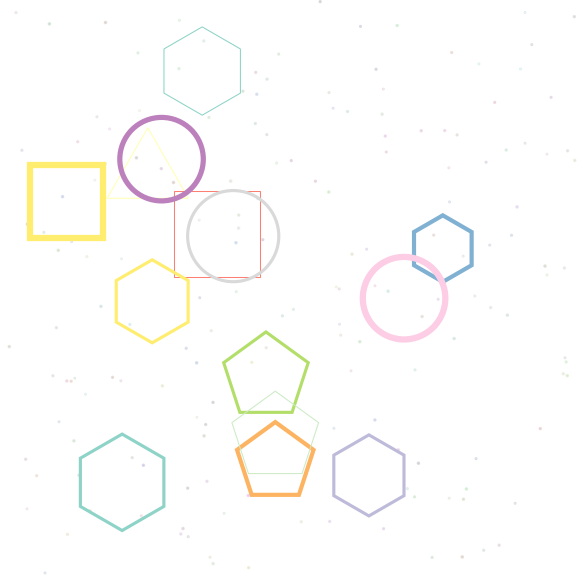[{"shape": "hexagon", "thickness": 0.5, "radius": 0.38, "center": [0.35, 0.876]}, {"shape": "hexagon", "thickness": 1.5, "radius": 0.42, "center": [0.211, 0.164]}, {"shape": "triangle", "thickness": 0.5, "radius": 0.41, "center": [0.256, 0.696]}, {"shape": "hexagon", "thickness": 1.5, "radius": 0.35, "center": [0.639, 0.176]}, {"shape": "square", "thickness": 0.5, "radius": 0.37, "center": [0.376, 0.594]}, {"shape": "hexagon", "thickness": 2, "radius": 0.29, "center": [0.767, 0.569]}, {"shape": "pentagon", "thickness": 2, "radius": 0.35, "center": [0.477, 0.199]}, {"shape": "pentagon", "thickness": 1.5, "radius": 0.38, "center": [0.461, 0.347]}, {"shape": "circle", "thickness": 3, "radius": 0.36, "center": [0.7, 0.483]}, {"shape": "circle", "thickness": 1.5, "radius": 0.39, "center": [0.404, 0.59]}, {"shape": "circle", "thickness": 2.5, "radius": 0.36, "center": [0.28, 0.724]}, {"shape": "pentagon", "thickness": 0.5, "radius": 0.39, "center": [0.477, 0.243]}, {"shape": "square", "thickness": 3, "radius": 0.31, "center": [0.116, 0.651]}, {"shape": "hexagon", "thickness": 1.5, "radius": 0.36, "center": [0.264, 0.477]}]